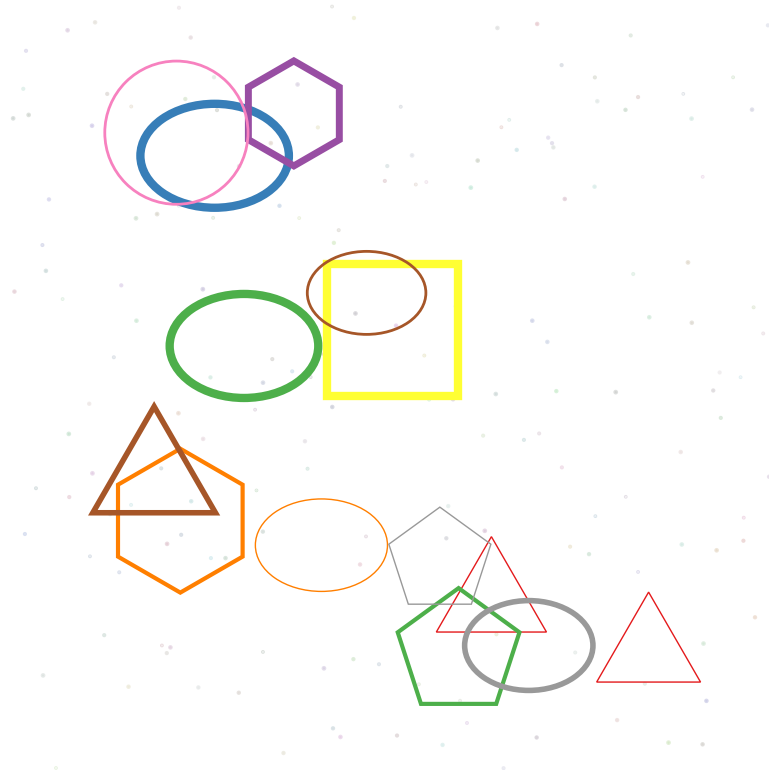[{"shape": "triangle", "thickness": 0.5, "radius": 0.41, "center": [0.638, 0.22]}, {"shape": "triangle", "thickness": 0.5, "radius": 0.39, "center": [0.842, 0.153]}, {"shape": "oval", "thickness": 3, "radius": 0.48, "center": [0.279, 0.798]}, {"shape": "pentagon", "thickness": 1.5, "radius": 0.42, "center": [0.596, 0.153]}, {"shape": "oval", "thickness": 3, "radius": 0.48, "center": [0.317, 0.551]}, {"shape": "hexagon", "thickness": 2.5, "radius": 0.34, "center": [0.382, 0.853]}, {"shape": "oval", "thickness": 0.5, "radius": 0.43, "center": [0.417, 0.292]}, {"shape": "hexagon", "thickness": 1.5, "radius": 0.47, "center": [0.234, 0.324]}, {"shape": "square", "thickness": 3, "radius": 0.43, "center": [0.51, 0.572]}, {"shape": "triangle", "thickness": 2, "radius": 0.46, "center": [0.2, 0.38]}, {"shape": "oval", "thickness": 1, "radius": 0.39, "center": [0.476, 0.62]}, {"shape": "circle", "thickness": 1, "radius": 0.46, "center": [0.229, 0.828]}, {"shape": "pentagon", "thickness": 0.5, "radius": 0.35, "center": [0.571, 0.272]}, {"shape": "oval", "thickness": 2, "radius": 0.42, "center": [0.687, 0.162]}]